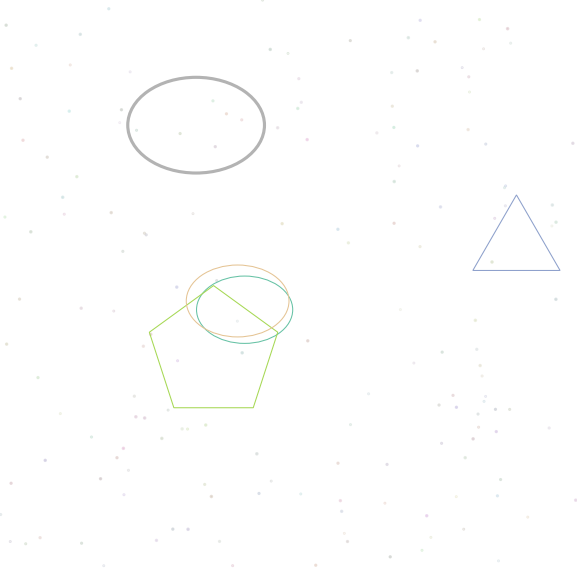[{"shape": "oval", "thickness": 0.5, "radius": 0.42, "center": [0.424, 0.463]}, {"shape": "triangle", "thickness": 0.5, "radius": 0.44, "center": [0.894, 0.574]}, {"shape": "pentagon", "thickness": 0.5, "radius": 0.58, "center": [0.37, 0.388]}, {"shape": "oval", "thickness": 0.5, "radius": 0.44, "center": [0.411, 0.478]}, {"shape": "oval", "thickness": 1.5, "radius": 0.59, "center": [0.34, 0.782]}]